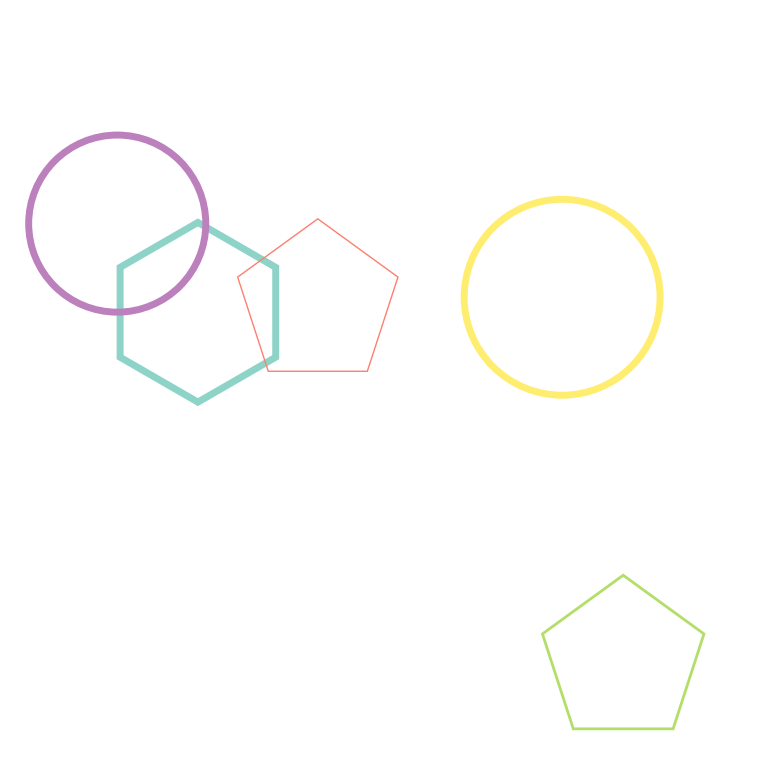[{"shape": "hexagon", "thickness": 2.5, "radius": 0.58, "center": [0.257, 0.594]}, {"shape": "pentagon", "thickness": 0.5, "radius": 0.55, "center": [0.413, 0.606]}, {"shape": "pentagon", "thickness": 1, "radius": 0.55, "center": [0.809, 0.143]}, {"shape": "circle", "thickness": 2.5, "radius": 0.58, "center": [0.152, 0.71]}, {"shape": "circle", "thickness": 2.5, "radius": 0.64, "center": [0.73, 0.614]}]